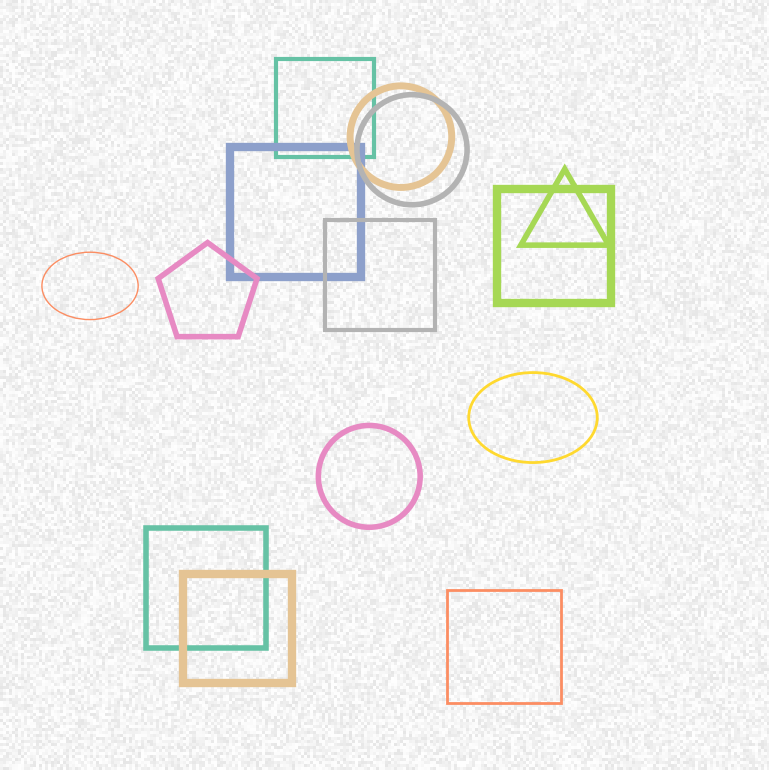[{"shape": "square", "thickness": 2, "radius": 0.39, "center": [0.268, 0.236]}, {"shape": "square", "thickness": 1.5, "radius": 0.32, "center": [0.422, 0.86]}, {"shape": "oval", "thickness": 0.5, "radius": 0.31, "center": [0.117, 0.629]}, {"shape": "square", "thickness": 1, "radius": 0.37, "center": [0.655, 0.16]}, {"shape": "square", "thickness": 3, "radius": 0.42, "center": [0.384, 0.724]}, {"shape": "pentagon", "thickness": 2, "radius": 0.34, "center": [0.27, 0.617]}, {"shape": "circle", "thickness": 2, "radius": 0.33, "center": [0.48, 0.381]}, {"shape": "square", "thickness": 3, "radius": 0.37, "center": [0.719, 0.681]}, {"shape": "triangle", "thickness": 2, "radius": 0.33, "center": [0.733, 0.715]}, {"shape": "oval", "thickness": 1, "radius": 0.42, "center": [0.692, 0.458]}, {"shape": "circle", "thickness": 2.5, "radius": 0.33, "center": [0.521, 0.823]}, {"shape": "square", "thickness": 3, "radius": 0.36, "center": [0.309, 0.184]}, {"shape": "square", "thickness": 1.5, "radius": 0.36, "center": [0.494, 0.643]}, {"shape": "circle", "thickness": 2, "radius": 0.36, "center": [0.535, 0.806]}]